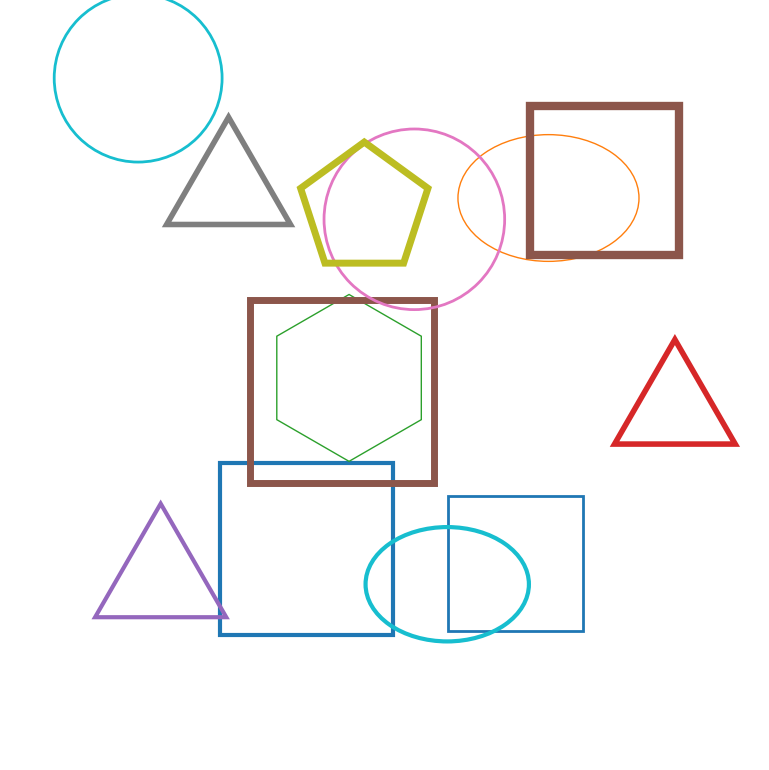[{"shape": "square", "thickness": 1, "radius": 0.44, "center": [0.67, 0.268]}, {"shape": "square", "thickness": 1.5, "radius": 0.56, "center": [0.398, 0.287]}, {"shape": "oval", "thickness": 0.5, "radius": 0.59, "center": [0.712, 0.743]}, {"shape": "hexagon", "thickness": 0.5, "radius": 0.54, "center": [0.453, 0.509]}, {"shape": "triangle", "thickness": 2, "radius": 0.45, "center": [0.876, 0.469]}, {"shape": "triangle", "thickness": 1.5, "radius": 0.49, "center": [0.209, 0.248]}, {"shape": "square", "thickness": 2.5, "radius": 0.59, "center": [0.444, 0.492]}, {"shape": "square", "thickness": 3, "radius": 0.49, "center": [0.785, 0.766]}, {"shape": "circle", "thickness": 1, "radius": 0.59, "center": [0.538, 0.715]}, {"shape": "triangle", "thickness": 2, "radius": 0.46, "center": [0.297, 0.755]}, {"shape": "pentagon", "thickness": 2.5, "radius": 0.43, "center": [0.473, 0.729]}, {"shape": "circle", "thickness": 1, "radius": 0.55, "center": [0.179, 0.899]}, {"shape": "oval", "thickness": 1.5, "radius": 0.53, "center": [0.581, 0.241]}]